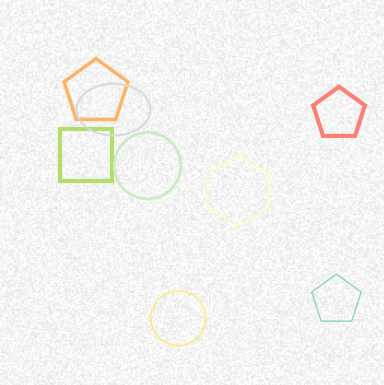[{"shape": "pentagon", "thickness": 1, "radius": 0.34, "center": [0.874, 0.22]}, {"shape": "hexagon", "thickness": 1, "radius": 0.46, "center": [0.618, 0.505]}, {"shape": "pentagon", "thickness": 3, "radius": 0.35, "center": [0.881, 0.704]}, {"shape": "pentagon", "thickness": 2.5, "radius": 0.44, "center": [0.249, 0.76]}, {"shape": "square", "thickness": 3, "radius": 0.34, "center": [0.223, 0.597]}, {"shape": "oval", "thickness": 1.5, "radius": 0.48, "center": [0.295, 0.715]}, {"shape": "circle", "thickness": 2, "radius": 0.43, "center": [0.383, 0.57]}, {"shape": "circle", "thickness": 1, "radius": 0.36, "center": [0.463, 0.173]}]